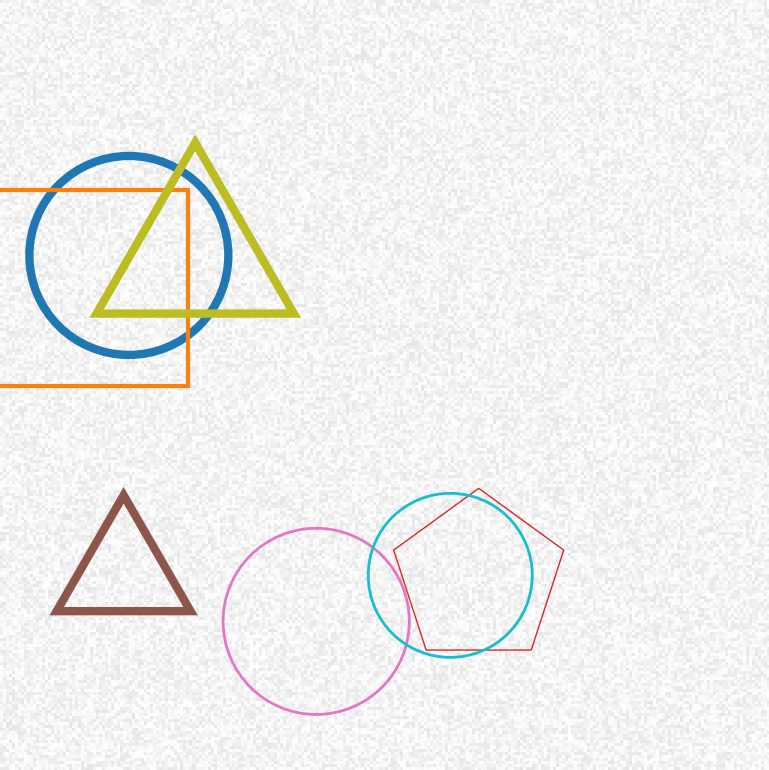[{"shape": "circle", "thickness": 3, "radius": 0.65, "center": [0.167, 0.668]}, {"shape": "square", "thickness": 1.5, "radius": 0.63, "center": [0.117, 0.626]}, {"shape": "pentagon", "thickness": 0.5, "radius": 0.58, "center": [0.622, 0.25]}, {"shape": "triangle", "thickness": 3, "radius": 0.5, "center": [0.161, 0.256]}, {"shape": "circle", "thickness": 1, "radius": 0.6, "center": [0.411, 0.193]}, {"shape": "triangle", "thickness": 3, "radius": 0.74, "center": [0.253, 0.667]}, {"shape": "circle", "thickness": 1, "radius": 0.53, "center": [0.585, 0.253]}]